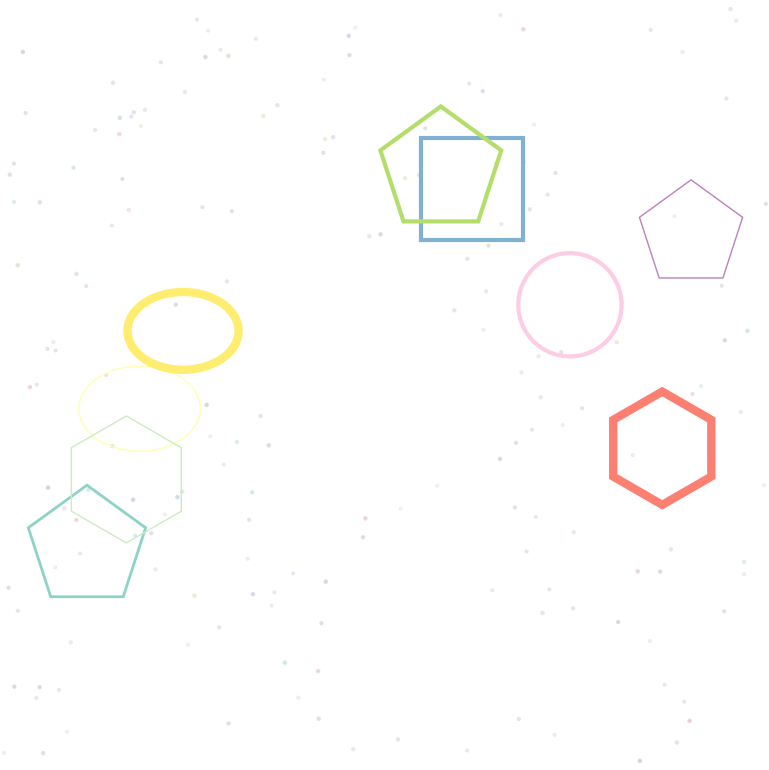[{"shape": "pentagon", "thickness": 1, "radius": 0.4, "center": [0.113, 0.29]}, {"shape": "oval", "thickness": 0.5, "radius": 0.39, "center": [0.181, 0.469]}, {"shape": "hexagon", "thickness": 3, "radius": 0.37, "center": [0.86, 0.418]}, {"shape": "square", "thickness": 1.5, "radius": 0.33, "center": [0.613, 0.754]}, {"shape": "pentagon", "thickness": 1.5, "radius": 0.41, "center": [0.573, 0.779]}, {"shape": "circle", "thickness": 1.5, "radius": 0.34, "center": [0.74, 0.604]}, {"shape": "pentagon", "thickness": 0.5, "radius": 0.35, "center": [0.897, 0.696]}, {"shape": "hexagon", "thickness": 0.5, "radius": 0.41, "center": [0.164, 0.377]}, {"shape": "oval", "thickness": 3, "radius": 0.36, "center": [0.238, 0.57]}]